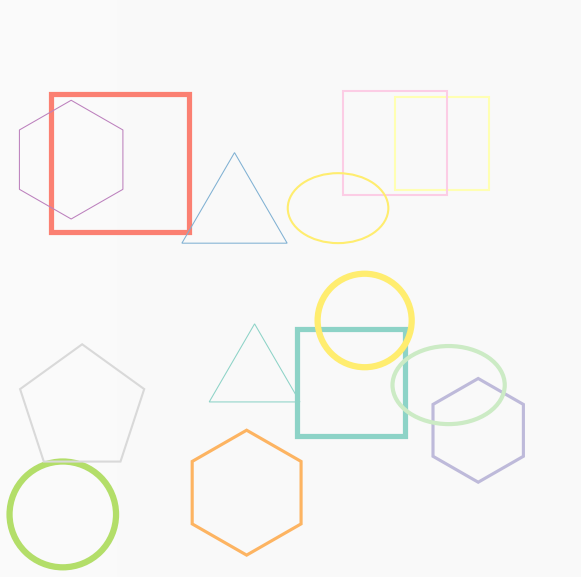[{"shape": "square", "thickness": 2.5, "radius": 0.46, "center": [0.605, 0.337]}, {"shape": "triangle", "thickness": 0.5, "radius": 0.45, "center": [0.438, 0.348]}, {"shape": "square", "thickness": 1, "radius": 0.4, "center": [0.76, 0.75]}, {"shape": "hexagon", "thickness": 1.5, "radius": 0.45, "center": [0.823, 0.254]}, {"shape": "square", "thickness": 2.5, "radius": 0.59, "center": [0.206, 0.717]}, {"shape": "triangle", "thickness": 0.5, "radius": 0.52, "center": [0.403, 0.63]}, {"shape": "hexagon", "thickness": 1.5, "radius": 0.54, "center": [0.424, 0.146]}, {"shape": "circle", "thickness": 3, "radius": 0.46, "center": [0.108, 0.108]}, {"shape": "square", "thickness": 1, "radius": 0.45, "center": [0.68, 0.752]}, {"shape": "pentagon", "thickness": 1, "radius": 0.56, "center": [0.141, 0.291]}, {"shape": "hexagon", "thickness": 0.5, "radius": 0.51, "center": [0.122, 0.723]}, {"shape": "oval", "thickness": 2, "radius": 0.48, "center": [0.772, 0.332]}, {"shape": "oval", "thickness": 1, "radius": 0.43, "center": [0.582, 0.639]}, {"shape": "circle", "thickness": 3, "radius": 0.4, "center": [0.627, 0.444]}]